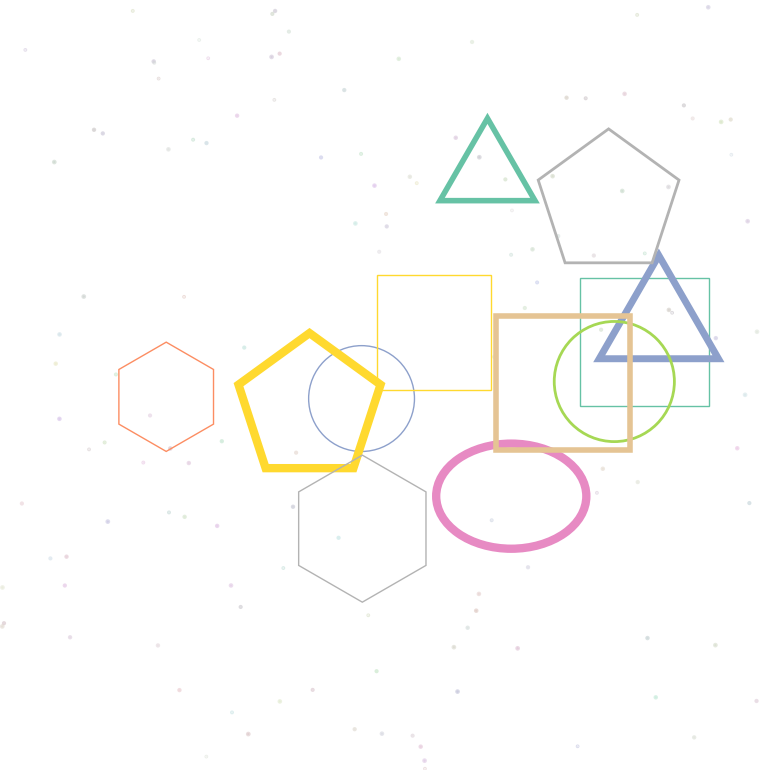[{"shape": "triangle", "thickness": 2, "radius": 0.36, "center": [0.633, 0.775]}, {"shape": "square", "thickness": 0.5, "radius": 0.42, "center": [0.837, 0.556]}, {"shape": "hexagon", "thickness": 0.5, "radius": 0.35, "center": [0.216, 0.485]}, {"shape": "circle", "thickness": 0.5, "radius": 0.34, "center": [0.47, 0.482]}, {"shape": "triangle", "thickness": 2.5, "radius": 0.45, "center": [0.856, 0.579]}, {"shape": "oval", "thickness": 3, "radius": 0.49, "center": [0.664, 0.356]}, {"shape": "circle", "thickness": 1, "radius": 0.39, "center": [0.798, 0.504]}, {"shape": "pentagon", "thickness": 3, "radius": 0.48, "center": [0.402, 0.47]}, {"shape": "square", "thickness": 0.5, "radius": 0.37, "center": [0.564, 0.568]}, {"shape": "square", "thickness": 2, "radius": 0.44, "center": [0.732, 0.502]}, {"shape": "hexagon", "thickness": 0.5, "radius": 0.48, "center": [0.471, 0.313]}, {"shape": "pentagon", "thickness": 1, "radius": 0.48, "center": [0.79, 0.736]}]